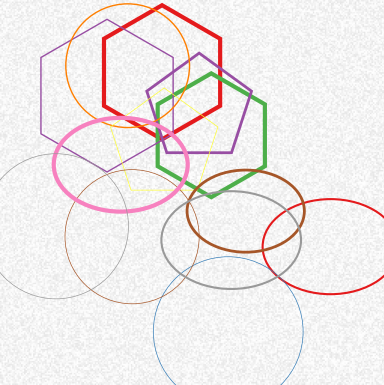[{"shape": "oval", "thickness": 1.5, "radius": 0.88, "center": [0.859, 0.359]}, {"shape": "hexagon", "thickness": 3, "radius": 0.87, "center": [0.421, 0.812]}, {"shape": "circle", "thickness": 0.5, "radius": 0.97, "center": [0.593, 0.139]}, {"shape": "hexagon", "thickness": 3, "radius": 0.8, "center": [0.549, 0.649]}, {"shape": "pentagon", "thickness": 2, "radius": 0.72, "center": [0.517, 0.719]}, {"shape": "hexagon", "thickness": 1, "radius": 0.99, "center": [0.278, 0.752]}, {"shape": "circle", "thickness": 1, "radius": 0.8, "center": [0.332, 0.829]}, {"shape": "pentagon", "thickness": 0.5, "radius": 0.73, "center": [0.426, 0.625]}, {"shape": "oval", "thickness": 2, "radius": 0.76, "center": [0.638, 0.452]}, {"shape": "circle", "thickness": 0.5, "radius": 0.87, "center": [0.343, 0.385]}, {"shape": "oval", "thickness": 3, "radius": 0.87, "center": [0.314, 0.572]}, {"shape": "oval", "thickness": 1.5, "radius": 0.91, "center": [0.601, 0.376]}, {"shape": "circle", "thickness": 0.5, "radius": 0.94, "center": [0.145, 0.412]}]